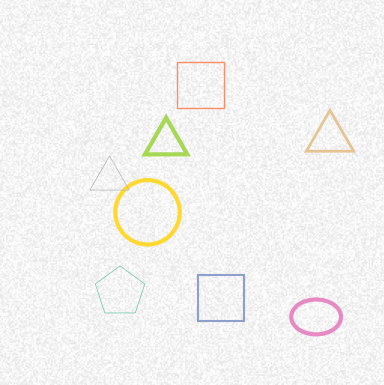[{"shape": "pentagon", "thickness": 0.5, "radius": 0.34, "center": [0.312, 0.242]}, {"shape": "square", "thickness": 1, "radius": 0.3, "center": [0.521, 0.778]}, {"shape": "square", "thickness": 1.5, "radius": 0.3, "center": [0.574, 0.225]}, {"shape": "oval", "thickness": 3, "radius": 0.32, "center": [0.821, 0.177]}, {"shape": "triangle", "thickness": 3, "radius": 0.32, "center": [0.432, 0.631]}, {"shape": "circle", "thickness": 3, "radius": 0.42, "center": [0.383, 0.449]}, {"shape": "triangle", "thickness": 2, "radius": 0.35, "center": [0.857, 0.643]}, {"shape": "triangle", "thickness": 0.5, "radius": 0.3, "center": [0.285, 0.536]}]